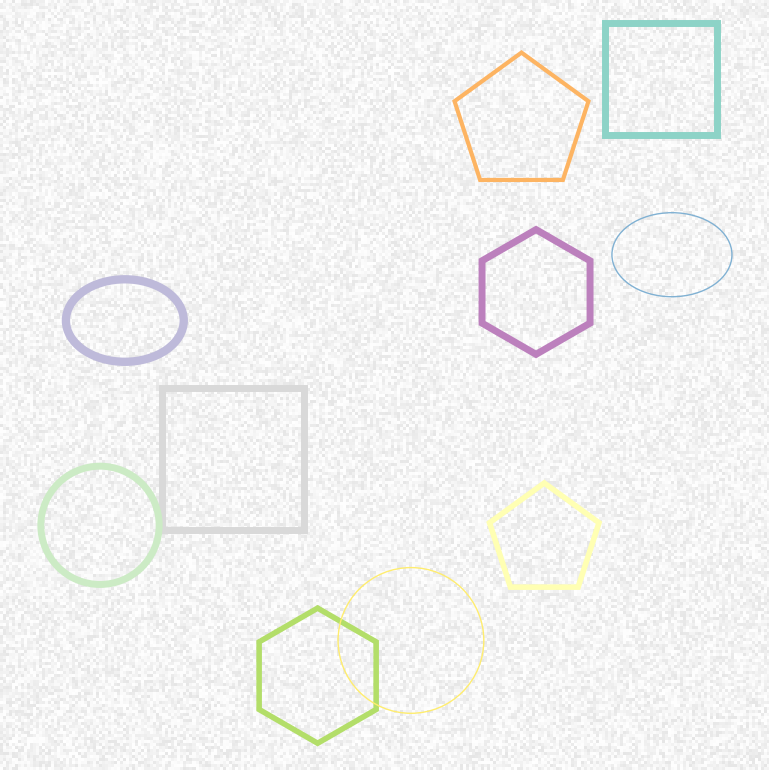[{"shape": "square", "thickness": 2.5, "radius": 0.36, "center": [0.859, 0.897]}, {"shape": "pentagon", "thickness": 2, "radius": 0.37, "center": [0.707, 0.298]}, {"shape": "oval", "thickness": 3, "radius": 0.38, "center": [0.162, 0.584]}, {"shape": "oval", "thickness": 0.5, "radius": 0.39, "center": [0.873, 0.669]}, {"shape": "pentagon", "thickness": 1.5, "radius": 0.46, "center": [0.677, 0.84]}, {"shape": "hexagon", "thickness": 2, "radius": 0.44, "center": [0.413, 0.122]}, {"shape": "square", "thickness": 2.5, "radius": 0.46, "center": [0.302, 0.404]}, {"shape": "hexagon", "thickness": 2.5, "radius": 0.4, "center": [0.696, 0.621]}, {"shape": "circle", "thickness": 2.5, "radius": 0.38, "center": [0.13, 0.318]}, {"shape": "circle", "thickness": 0.5, "radius": 0.47, "center": [0.534, 0.168]}]